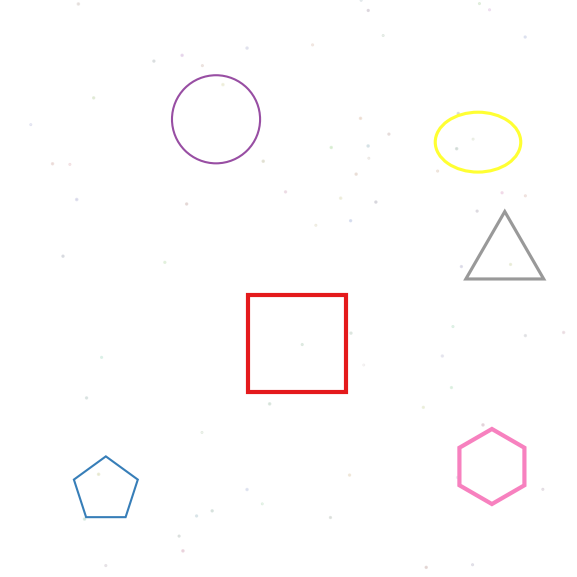[{"shape": "square", "thickness": 2, "radius": 0.42, "center": [0.514, 0.404]}, {"shape": "pentagon", "thickness": 1, "radius": 0.29, "center": [0.183, 0.151]}, {"shape": "circle", "thickness": 1, "radius": 0.38, "center": [0.374, 0.793]}, {"shape": "oval", "thickness": 1.5, "radius": 0.37, "center": [0.828, 0.753]}, {"shape": "hexagon", "thickness": 2, "radius": 0.32, "center": [0.852, 0.191]}, {"shape": "triangle", "thickness": 1.5, "radius": 0.39, "center": [0.874, 0.555]}]